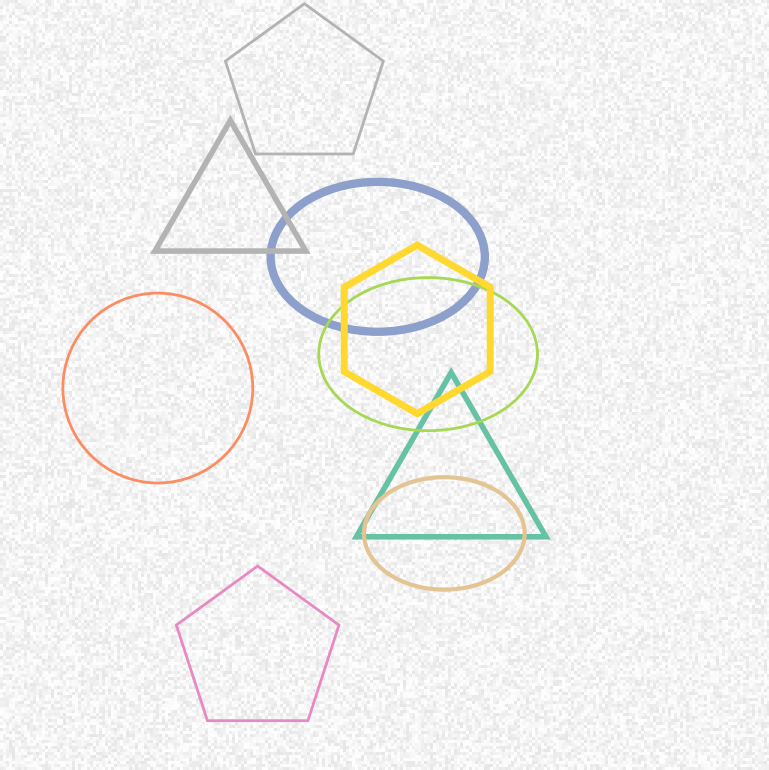[{"shape": "triangle", "thickness": 2, "radius": 0.71, "center": [0.586, 0.374]}, {"shape": "circle", "thickness": 1, "radius": 0.62, "center": [0.205, 0.496]}, {"shape": "oval", "thickness": 3, "radius": 0.7, "center": [0.491, 0.666]}, {"shape": "pentagon", "thickness": 1, "radius": 0.56, "center": [0.335, 0.154]}, {"shape": "oval", "thickness": 1, "radius": 0.71, "center": [0.556, 0.54]}, {"shape": "hexagon", "thickness": 2.5, "radius": 0.55, "center": [0.542, 0.572]}, {"shape": "oval", "thickness": 1.5, "radius": 0.52, "center": [0.577, 0.307]}, {"shape": "pentagon", "thickness": 1, "radius": 0.54, "center": [0.395, 0.887]}, {"shape": "triangle", "thickness": 2, "radius": 0.57, "center": [0.299, 0.73]}]